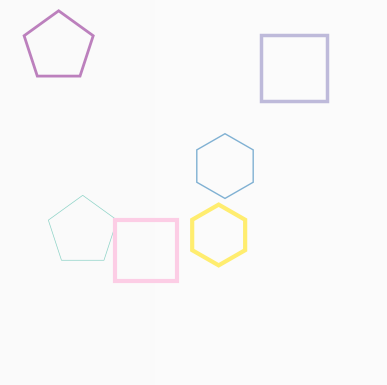[{"shape": "pentagon", "thickness": 0.5, "radius": 0.47, "center": [0.213, 0.399]}, {"shape": "square", "thickness": 2.5, "radius": 0.43, "center": [0.758, 0.824]}, {"shape": "hexagon", "thickness": 1, "radius": 0.42, "center": [0.581, 0.569]}, {"shape": "square", "thickness": 3, "radius": 0.4, "center": [0.377, 0.35]}, {"shape": "pentagon", "thickness": 2, "radius": 0.47, "center": [0.151, 0.878]}, {"shape": "hexagon", "thickness": 3, "radius": 0.39, "center": [0.564, 0.39]}]